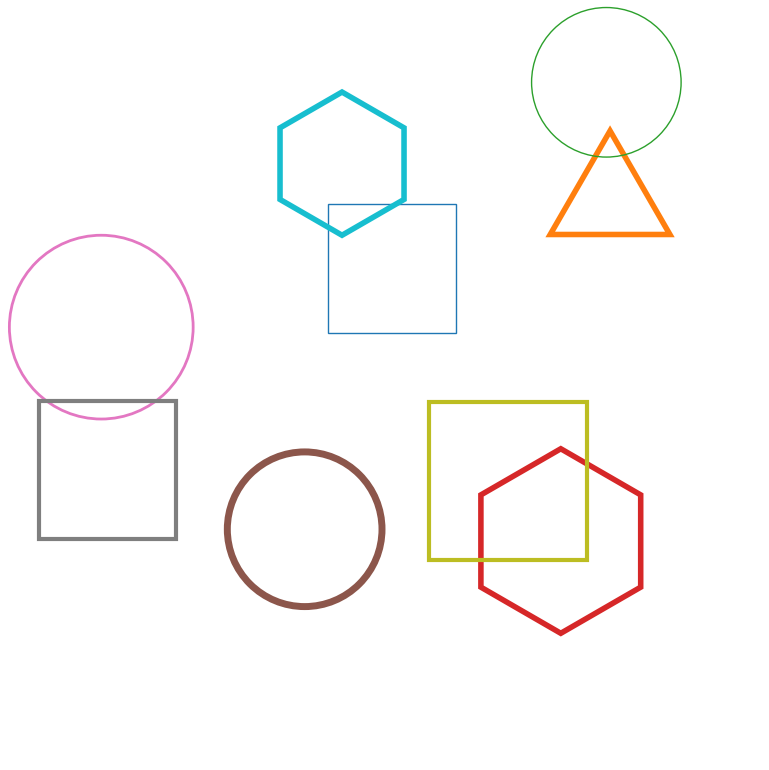[{"shape": "square", "thickness": 0.5, "radius": 0.42, "center": [0.509, 0.651]}, {"shape": "triangle", "thickness": 2, "radius": 0.45, "center": [0.792, 0.74]}, {"shape": "circle", "thickness": 0.5, "radius": 0.49, "center": [0.787, 0.893]}, {"shape": "hexagon", "thickness": 2, "radius": 0.6, "center": [0.728, 0.297]}, {"shape": "circle", "thickness": 2.5, "radius": 0.5, "center": [0.396, 0.313]}, {"shape": "circle", "thickness": 1, "radius": 0.6, "center": [0.132, 0.575]}, {"shape": "square", "thickness": 1.5, "radius": 0.45, "center": [0.14, 0.39]}, {"shape": "square", "thickness": 1.5, "radius": 0.51, "center": [0.66, 0.376]}, {"shape": "hexagon", "thickness": 2, "radius": 0.46, "center": [0.444, 0.787]}]